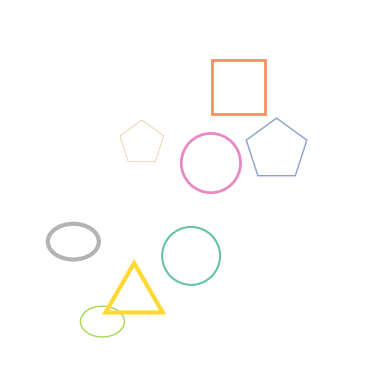[{"shape": "circle", "thickness": 1.5, "radius": 0.38, "center": [0.496, 0.335]}, {"shape": "square", "thickness": 2, "radius": 0.35, "center": [0.62, 0.774]}, {"shape": "pentagon", "thickness": 1, "radius": 0.41, "center": [0.718, 0.61]}, {"shape": "circle", "thickness": 2, "radius": 0.38, "center": [0.548, 0.576]}, {"shape": "oval", "thickness": 1, "radius": 0.29, "center": [0.266, 0.165]}, {"shape": "triangle", "thickness": 3, "radius": 0.43, "center": [0.348, 0.231]}, {"shape": "pentagon", "thickness": 0.5, "radius": 0.3, "center": [0.368, 0.628]}, {"shape": "oval", "thickness": 3, "radius": 0.33, "center": [0.19, 0.372]}]